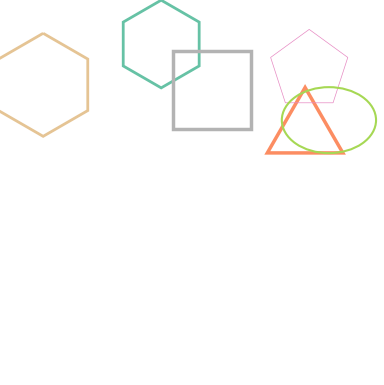[{"shape": "hexagon", "thickness": 2, "radius": 0.57, "center": [0.419, 0.886]}, {"shape": "triangle", "thickness": 2.5, "radius": 0.57, "center": [0.792, 0.659]}, {"shape": "pentagon", "thickness": 0.5, "radius": 0.53, "center": [0.803, 0.818]}, {"shape": "oval", "thickness": 1.5, "radius": 0.61, "center": [0.854, 0.688]}, {"shape": "hexagon", "thickness": 2, "radius": 0.67, "center": [0.112, 0.78]}, {"shape": "square", "thickness": 2.5, "radius": 0.51, "center": [0.551, 0.766]}]